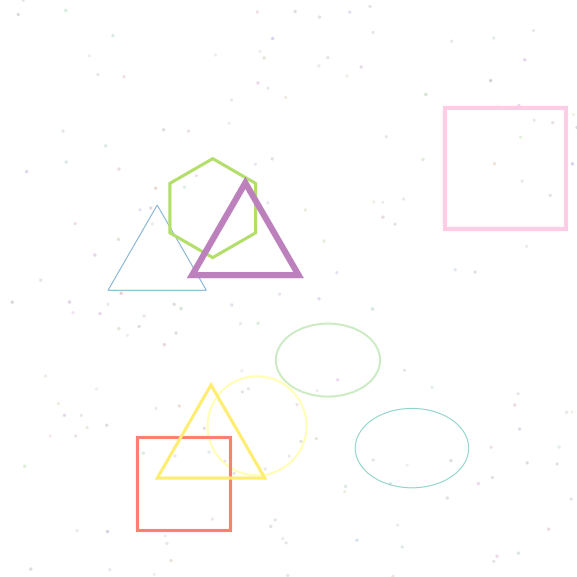[{"shape": "oval", "thickness": 0.5, "radius": 0.49, "center": [0.713, 0.223]}, {"shape": "circle", "thickness": 1, "radius": 0.43, "center": [0.445, 0.262]}, {"shape": "square", "thickness": 1.5, "radius": 0.4, "center": [0.317, 0.162]}, {"shape": "triangle", "thickness": 0.5, "radius": 0.49, "center": [0.272, 0.546]}, {"shape": "hexagon", "thickness": 1.5, "radius": 0.43, "center": [0.368, 0.639]}, {"shape": "square", "thickness": 2, "radius": 0.52, "center": [0.876, 0.707]}, {"shape": "triangle", "thickness": 3, "radius": 0.53, "center": [0.425, 0.576]}, {"shape": "oval", "thickness": 1, "radius": 0.45, "center": [0.568, 0.376]}, {"shape": "triangle", "thickness": 1.5, "radius": 0.54, "center": [0.365, 0.225]}]